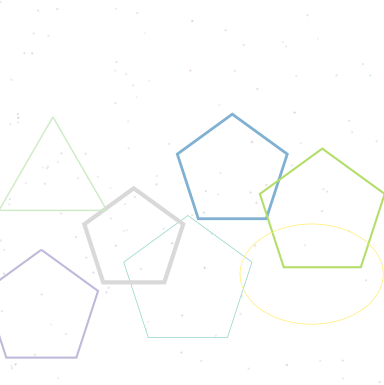[{"shape": "pentagon", "thickness": 0.5, "radius": 0.88, "center": [0.488, 0.265]}, {"shape": "pentagon", "thickness": 1.5, "radius": 0.77, "center": [0.107, 0.196]}, {"shape": "pentagon", "thickness": 2, "radius": 0.75, "center": [0.603, 0.553]}, {"shape": "pentagon", "thickness": 1.5, "radius": 0.85, "center": [0.837, 0.444]}, {"shape": "pentagon", "thickness": 3, "radius": 0.68, "center": [0.347, 0.376]}, {"shape": "triangle", "thickness": 1, "radius": 0.81, "center": [0.137, 0.534]}, {"shape": "oval", "thickness": 0.5, "radius": 0.93, "center": [0.809, 0.288]}]